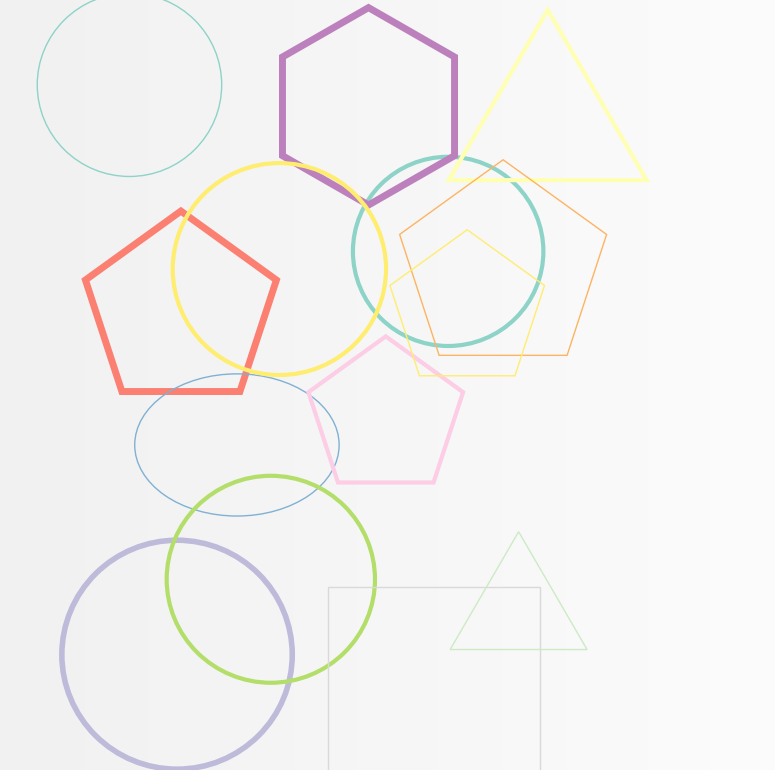[{"shape": "circle", "thickness": 1.5, "radius": 0.61, "center": [0.578, 0.674]}, {"shape": "circle", "thickness": 0.5, "radius": 0.59, "center": [0.167, 0.89]}, {"shape": "triangle", "thickness": 1.5, "radius": 0.74, "center": [0.707, 0.84]}, {"shape": "circle", "thickness": 2, "radius": 0.74, "center": [0.228, 0.15]}, {"shape": "pentagon", "thickness": 2.5, "radius": 0.65, "center": [0.233, 0.596]}, {"shape": "oval", "thickness": 0.5, "radius": 0.66, "center": [0.306, 0.422]}, {"shape": "pentagon", "thickness": 0.5, "radius": 0.7, "center": [0.649, 0.652]}, {"shape": "circle", "thickness": 1.5, "radius": 0.67, "center": [0.349, 0.248]}, {"shape": "pentagon", "thickness": 1.5, "radius": 0.52, "center": [0.498, 0.458]}, {"shape": "square", "thickness": 0.5, "radius": 0.68, "center": [0.56, 0.102]}, {"shape": "hexagon", "thickness": 2.5, "radius": 0.64, "center": [0.476, 0.862]}, {"shape": "triangle", "thickness": 0.5, "radius": 0.51, "center": [0.669, 0.207]}, {"shape": "circle", "thickness": 1.5, "radius": 0.69, "center": [0.36, 0.651]}, {"shape": "pentagon", "thickness": 0.5, "radius": 0.52, "center": [0.603, 0.597]}]